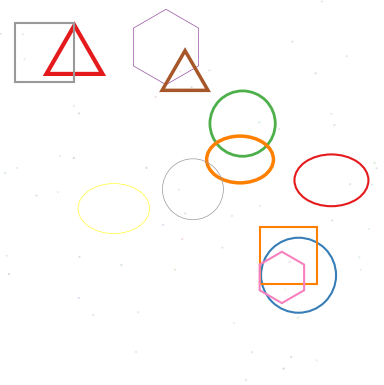[{"shape": "oval", "thickness": 1.5, "radius": 0.48, "center": [0.861, 0.532]}, {"shape": "triangle", "thickness": 3, "radius": 0.42, "center": [0.193, 0.85]}, {"shape": "circle", "thickness": 1.5, "radius": 0.49, "center": [0.775, 0.285]}, {"shape": "circle", "thickness": 2, "radius": 0.42, "center": [0.63, 0.679]}, {"shape": "hexagon", "thickness": 0.5, "radius": 0.49, "center": [0.431, 0.878]}, {"shape": "oval", "thickness": 2.5, "radius": 0.43, "center": [0.623, 0.586]}, {"shape": "square", "thickness": 1.5, "radius": 0.37, "center": [0.75, 0.337]}, {"shape": "oval", "thickness": 0.5, "radius": 0.46, "center": [0.296, 0.458]}, {"shape": "triangle", "thickness": 2.5, "radius": 0.34, "center": [0.481, 0.8]}, {"shape": "hexagon", "thickness": 1.5, "radius": 0.33, "center": [0.732, 0.279]}, {"shape": "square", "thickness": 1.5, "radius": 0.38, "center": [0.115, 0.863]}, {"shape": "circle", "thickness": 0.5, "radius": 0.4, "center": [0.501, 0.508]}]